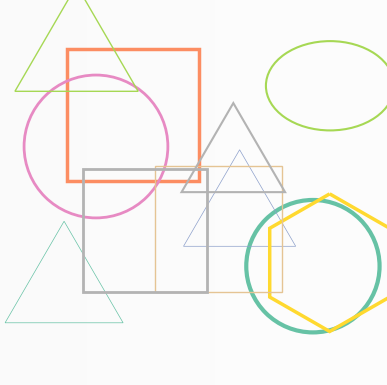[{"shape": "circle", "thickness": 3, "radius": 0.86, "center": [0.808, 0.309]}, {"shape": "triangle", "thickness": 0.5, "radius": 0.88, "center": [0.165, 0.249]}, {"shape": "square", "thickness": 2.5, "radius": 0.86, "center": [0.343, 0.701]}, {"shape": "triangle", "thickness": 0.5, "radius": 0.84, "center": [0.618, 0.444]}, {"shape": "circle", "thickness": 2, "radius": 0.93, "center": [0.248, 0.62]}, {"shape": "oval", "thickness": 1.5, "radius": 0.83, "center": [0.852, 0.777]}, {"shape": "triangle", "thickness": 1, "radius": 0.92, "center": [0.198, 0.855]}, {"shape": "hexagon", "thickness": 2.5, "radius": 0.89, "center": [0.851, 0.318]}, {"shape": "square", "thickness": 1, "radius": 0.82, "center": [0.564, 0.405]}, {"shape": "square", "thickness": 2, "radius": 0.8, "center": [0.374, 0.402]}, {"shape": "triangle", "thickness": 1.5, "radius": 0.77, "center": [0.602, 0.578]}]